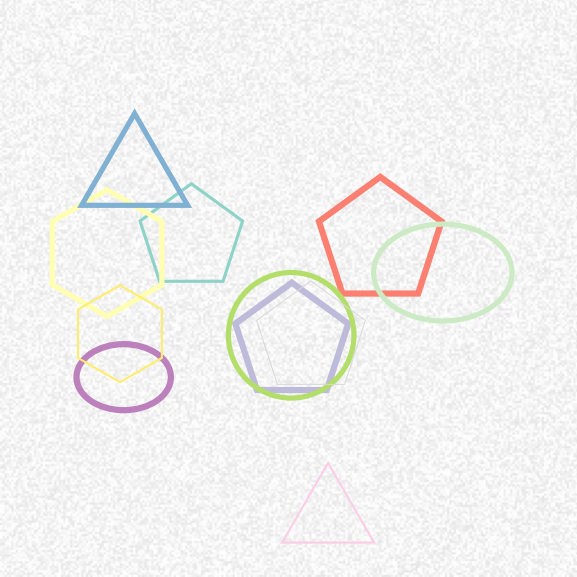[{"shape": "pentagon", "thickness": 1.5, "radius": 0.47, "center": [0.331, 0.588]}, {"shape": "hexagon", "thickness": 2.5, "radius": 0.55, "center": [0.185, 0.561]}, {"shape": "pentagon", "thickness": 3, "radius": 0.51, "center": [0.505, 0.407]}, {"shape": "pentagon", "thickness": 3, "radius": 0.56, "center": [0.658, 0.581]}, {"shape": "triangle", "thickness": 2.5, "radius": 0.53, "center": [0.233, 0.697]}, {"shape": "circle", "thickness": 2.5, "radius": 0.54, "center": [0.504, 0.419]}, {"shape": "triangle", "thickness": 1, "radius": 0.46, "center": [0.568, 0.106]}, {"shape": "pentagon", "thickness": 0.5, "radius": 0.5, "center": [0.539, 0.414]}, {"shape": "oval", "thickness": 3, "radius": 0.41, "center": [0.214, 0.346]}, {"shape": "oval", "thickness": 2.5, "radius": 0.6, "center": [0.767, 0.527]}, {"shape": "hexagon", "thickness": 1, "radius": 0.42, "center": [0.208, 0.421]}]